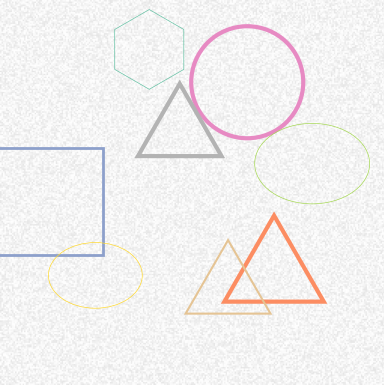[{"shape": "hexagon", "thickness": 0.5, "radius": 0.52, "center": [0.388, 0.872]}, {"shape": "triangle", "thickness": 3, "radius": 0.74, "center": [0.712, 0.291]}, {"shape": "square", "thickness": 2, "radius": 0.69, "center": [0.129, 0.477]}, {"shape": "circle", "thickness": 3, "radius": 0.73, "center": [0.642, 0.786]}, {"shape": "oval", "thickness": 0.5, "radius": 0.75, "center": [0.811, 0.575]}, {"shape": "oval", "thickness": 0.5, "radius": 0.61, "center": [0.248, 0.285]}, {"shape": "triangle", "thickness": 1.5, "radius": 0.64, "center": [0.592, 0.249]}, {"shape": "triangle", "thickness": 3, "radius": 0.63, "center": [0.467, 0.657]}]